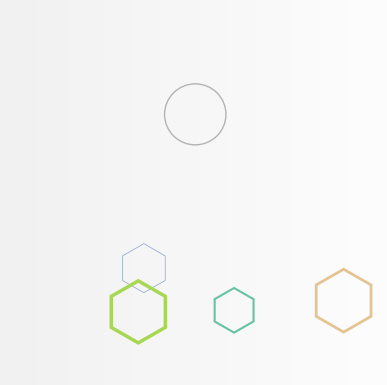[{"shape": "hexagon", "thickness": 1.5, "radius": 0.29, "center": [0.604, 0.194]}, {"shape": "hexagon", "thickness": 0.5, "radius": 0.32, "center": [0.371, 0.303]}, {"shape": "hexagon", "thickness": 2.5, "radius": 0.4, "center": [0.357, 0.19]}, {"shape": "hexagon", "thickness": 2, "radius": 0.41, "center": [0.887, 0.219]}, {"shape": "circle", "thickness": 1, "radius": 0.4, "center": [0.504, 0.703]}]